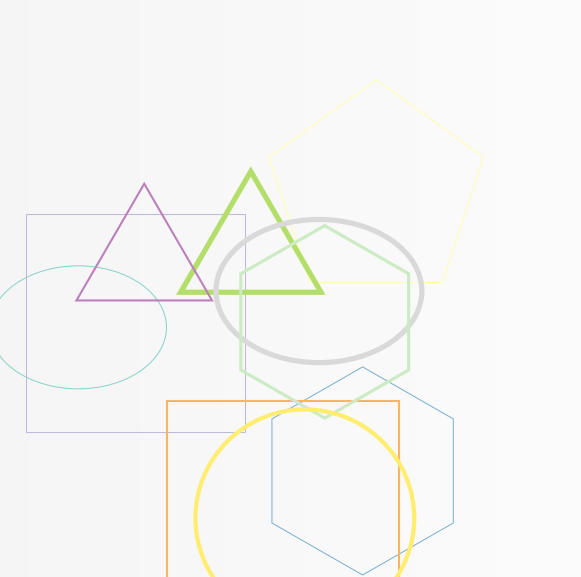[{"shape": "oval", "thickness": 0.5, "radius": 0.76, "center": [0.134, 0.432]}, {"shape": "pentagon", "thickness": 0.5, "radius": 0.97, "center": [0.647, 0.667]}, {"shape": "square", "thickness": 0.5, "radius": 0.94, "center": [0.233, 0.44]}, {"shape": "hexagon", "thickness": 0.5, "radius": 0.9, "center": [0.624, 0.184]}, {"shape": "square", "thickness": 1, "radius": 1.0, "center": [0.487, 0.106]}, {"shape": "triangle", "thickness": 2.5, "radius": 0.7, "center": [0.431, 0.563]}, {"shape": "oval", "thickness": 2.5, "radius": 0.89, "center": [0.549, 0.495]}, {"shape": "triangle", "thickness": 1, "radius": 0.67, "center": [0.248, 0.546]}, {"shape": "hexagon", "thickness": 1.5, "radius": 0.83, "center": [0.559, 0.442]}, {"shape": "circle", "thickness": 2, "radius": 0.94, "center": [0.524, 0.102]}]